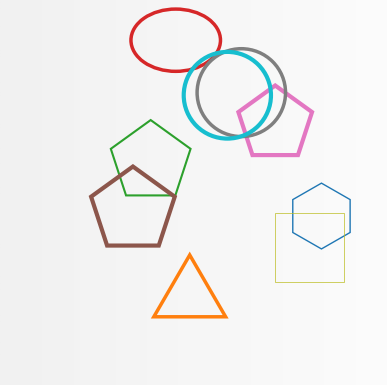[{"shape": "hexagon", "thickness": 1, "radius": 0.43, "center": [0.83, 0.439]}, {"shape": "triangle", "thickness": 2.5, "radius": 0.53, "center": [0.49, 0.231]}, {"shape": "pentagon", "thickness": 1.5, "radius": 0.54, "center": [0.389, 0.58]}, {"shape": "oval", "thickness": 2.5, "radius": 0.58, "center": [0.453, 0.896]}, {"shape": "pentagon", "thickness": 3, "radius": 0.57, "center": [0.343, 0.454]}, {"shape": "pentagon", "thickness": 3, "radius": 0.5, "center": [0.71, 0.678]}, {"shape": "circle", "thickness": 2.5, "radius": 0.57, "center": [0.623, 0.759]}, {"shape": "square", "thickness": 0.5, "radius": 0.44, "center": [0.799, 0.358]}, {"shape": "circle", "thickness": 3, "radius": 0.56, "center": [0.587, 0.753]}]